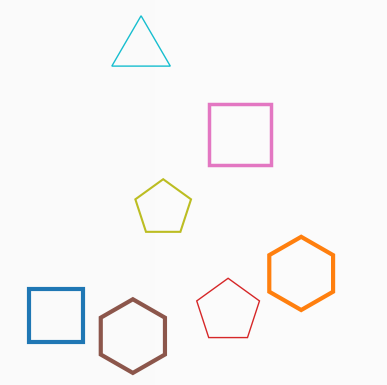[{"shape": "square", "thickness": 3, "radius": 0.35, "center": [0.143, 0.181]}, {"shape": "hexagon", "thickness": 3, "radius": 0.48, "center": [0.777, 0.29]}, {"shape": "pentagon", "thickness": 1, "radius": 0.43, "center": [0.589, 0.192]}, {"shape": "hexagon", "thickness": 3, "radius": 0.48, "center": [0.343, 0.127]}, {"shape": "square", "thickness": 2.5, "radius": 0.4, "center": [0.619, 0.651]}, {"shape": "pentagon", "thickness": 1.5, "radius": 0.38, "center": [0.421, 0.459]}, {"shape": "triangle", "thickness": 1, "radius": 0.44, "center": [0.364, 0.872]}]